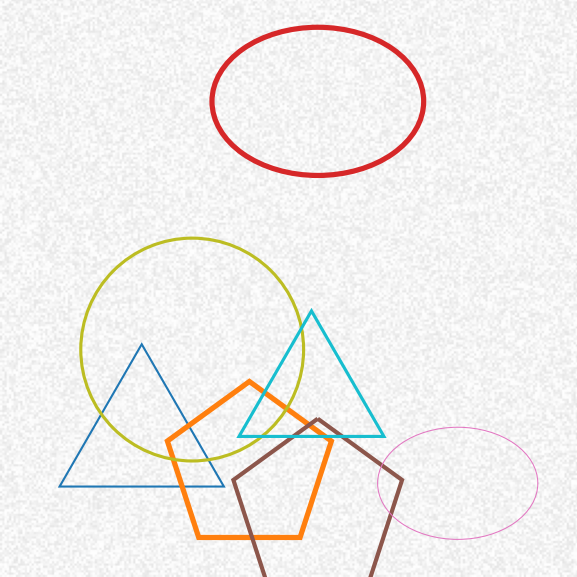[{"shape": "triangle", "thickness": 1, "radius": 0.82, "center": [0.245, 0.239]}, {"shape": "pentagon", "thickness": 2.5, "radius": 0.75, "center": [0.432, 0.189]}, {"shape": "oval", "thickness": 2.5, "radius": 0.92, "center": [0.55, 0.824]}, {"shape": "pentagon", "thickness": 2, "radius": 0.77, "center": [0.55, 0.121]}, {"shape": "oval", "thickness": 0.5, "radius": 0.69, "center": [0.793, 0.162]}, {"shape": "circle", "thickness": 1.5, "radius": 0.96, "center": [0.333, 0.394]}, {"shape": "triangle", "thickness": 1.5, "radius": 0.72, "center": [0.539, 0.316]}]